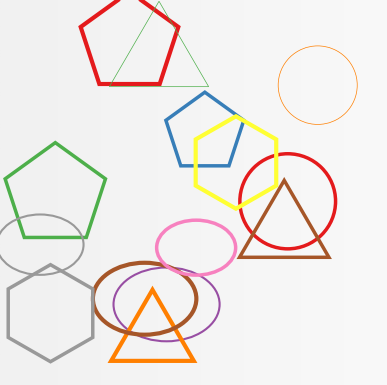[{"shape": "pentagon", "thickness": 3, "radius": 0.66, "center": [0.334, 0.889]}, {"shape": "circle", "thickness": 2.5, "radius": 0.62, "center": [0.742, 0.477]}, {"shape": "pentagon", "thickness": 2.5, "radius": 0.53, "center": [0.529, 0.655]}, {"shape": "triangle", "thickness": 0.5, "radius": 0.74, "center": [0.41, 0.849]}, {"shape": "pentagon", "thickness": 2.5, "radius": 0.68, "center": [0.143, 0.493]}, {"shape": "oval", "thickness": 1.5, "radius": 0.68, "center": [0.43, 0.209]}, {"shape": "triangle", "thickness": 3, "radius": 0.62, "center": [0.394, 0.124]}, {"shape": "circle", "thickness": 0.5, "radius": 0.51, "center": [0.82, 0.779]}, {"shape": "hexagon", "thickness": 3, "radius": 0.6, "center": [0.609, 0.578]}, {"shape": "oval", "thickness": 3, "radius": 0.67, "center": [0.373, 0.224]}, {"shape": "triangle", "thickness": 2.5, "radius": 0.67, "center": [0.733, 0.398]}, {"shape": "oval", "thickness": 2.5, "radius": 0.51, "center": [0.506, 0.357]}, {"shape": "hexagon", "thickness": 2.5, "radius": 0.63, "center": [0.13, 0.187]}, {"shape": "oval", "thickness": 1.5, "radius": 0.56, "center": [0.104, 0.365]}]